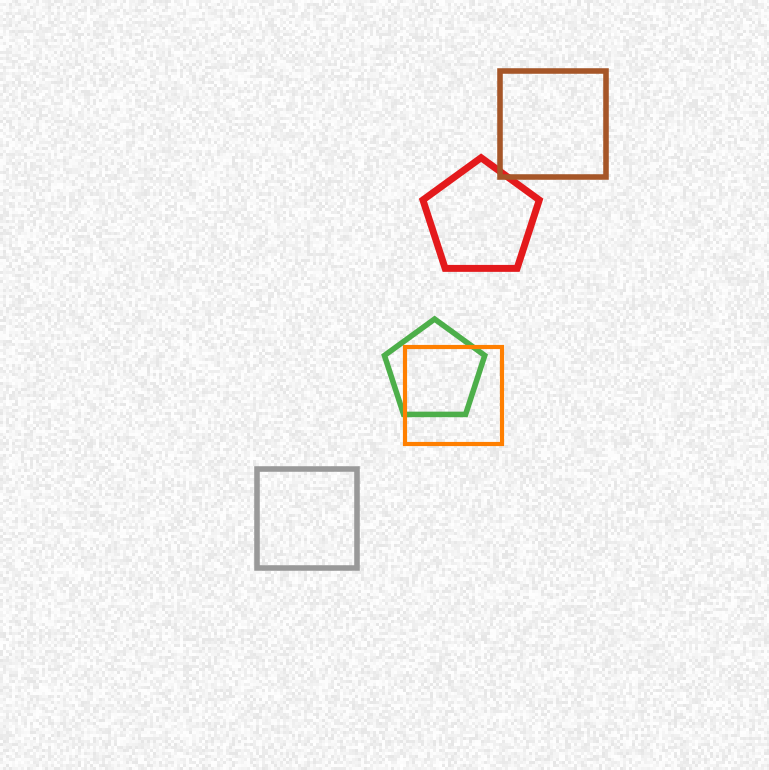[{"shape": "pentagon", "thickness": 2.5, "radius": 0.4, "center": [0.625, 0.716]}, {"shape": "pentagon", "thickness": 2, "radius": 0.34, "center": [0.564, 0.517]}, {"shape": "square", "thickness": 1.5, "radius": 0.32, "center": [0.589, 0.486]}, {"shape": "square", "thickness": 2, "radius": 0.34, "center": [0.718, 0.839]}, {"shape": "square", "thickness": 2, "radius": 0.32, "center": [0.399, 0.327]}]